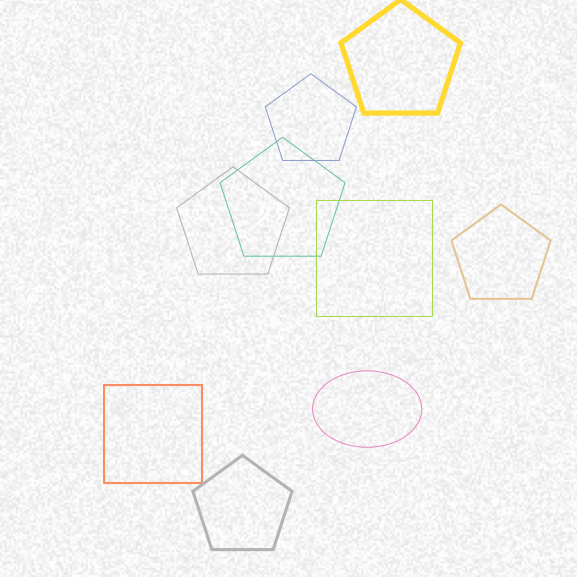[{"shape": "pentagon", "thickness": 0.5, "radius": 0.57, "center": [0.489, 0.648]}, {"shape": "square", "thickness": 1, "radius": 0.42, "center": [0.265, 0.247]}, {"shape": "pentagon", "thickness": 0.5, "radius": 0.42, "center": [0.538, 0.788]}, {"shape": "oval", "thickness": 0.5, "radius": 0.47, "center": [0.636, 0.291]}, {"shape": "square", "thickness": 0.5, "radius": 0.5, "center": [0.647, 0.552]}, {"shape": "pentagon", "thickness": 2.5, "radius": 0.54, "center": [0.694, 0.891]}, {"shape": "pentagon", "thickness": 1, "radius": 0.45, "center": [0.868, 0.555]}, {"shape": "pentagon", "thickness": 0.5, "radius": 0.51, "center": [0.403, 0.608]}, {"shape": "pentagon", "thickness": 1.5, "radius": 0.45, "center": [0.42, 0.12]}]